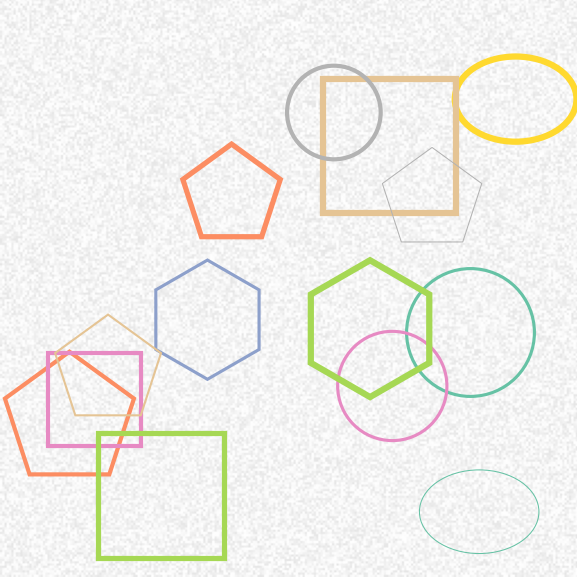[{"shape": "oval", "thickness": 0.5, "radius": 0.52, "center": [0.83, 0.113]}, {"shape": "circle", "thickness": 1.5, "radius": 0.55, "center": [0.815, 0.423]}, {"shape": "pentagon", "thickness": 2, "radius": 0.59, "center": [0.12, 0.273]}, {"shape": "pentagon", "thickness": 2.5, "radius": 0.44, "center": [0.401, 0.661]}, {"shape": "hexagon", "thickness": 1.5, "radius": 0.52, "center": [0.359, 0.446]}, {"shape": "square", "thickness": 2, "radius": 0.4, "center": [0.164, 0.308]}, {"shape": "circle", "thickness": 1.5, "radius": 0.47, "center": [0.679, 0.331]}, {"shape": "hexagon", "thickness": 3, "radius": 0.59, "center": [0.641, 0.43]}, {"shape": "square", "thickness": 2.5, "radius": 0.54, "center": [0.279, 0.141]}, {"shape": "oval", "thickness": 3, "radius": 0.53, "center": [0.893, 0.828]}, {"shape": "pentagon", "thickness": 1, "radius": 0.48, "center": [0.187, 0.358]}, {"shape": "square", "thickness": 3, "radius": 0.58, "center": [0.674, 0.747]}, {"shape": "circle", "thickness": 2, "radius": 0.41, "center": [0.578, 0.804]}, {"shape": "pentagon", "thickness": 0.5, "radius": 0.45, "center": [0.748, 0.653]}]